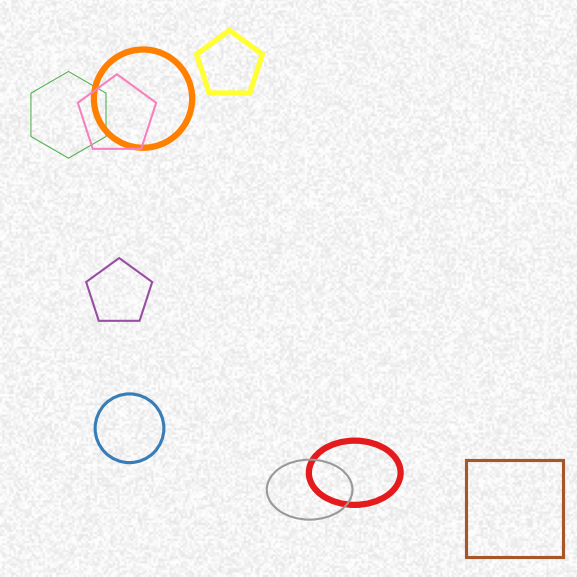[{"shape": "oval", "thickness": 3, "radius": 0.4, "center": [0.614, 0.181]}, {"shape": "circle", "thickness": 1.5, "radius": 0.3, "center": [0.224, 0.258]}, {"shape": "hexagon", "thickness": 0.5, "radius": 0.38, "center": [0.119, 0.8]}, {"shape": "pentagon", "thickness": 1, "radius": 0.3, "center": [0.206, 0.492]}, {"shape": "circle", "thickness": 3, "radius": 0.43, "center": [0.248, 0.828]}, {"shape": "pentagon", "thickness": 2.5, "radius": 0.3, "center": [0.397, 0.887]}, {"shape": "square", "thickness": 1.5, "radius": 0.42, "center": [0.891, 0.119]}, {"shape": "pentagon", "thickness": 1, "radius": 0.36, "center": [0.203, 0.799]}, {"shape": "oval", "thickness": 1, "radius": 0.37, "center": [0.536, 0.151]}]